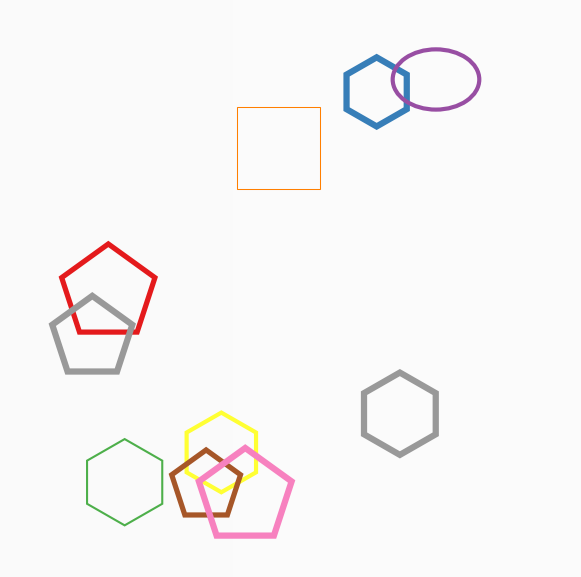[{"shape": "pentagon", "thickness": 2.5, "radius": 0.42, "center": [0.186, 0.492]}, {"shape": "hexagon", "thickness": 3, "radius": 0.3, "center": [0.648, 0.84]}, {"shape": "hexagon", "thickness": 1, "radius": 0.37, "center": [0.214, 0.164]}, {"shape": "oval", "thickness": 2, "radius": 0.37, "center": [0.75, 0.862]}, {"shape": "square", "thickness": 0.5, "radius": 0.36, "center": [0.48, 0.743]}, {"shape": "hexagon", "thickness": 2, "radius": 0.34, "center": [0.381, 0.216]}, {"shape": "pentagon", "thickness": 2.5, "radius": 0.31, "center": [0.355, 0.158]}, {"shape": "pentagon", "thickness": 3, "radius": 0.42, "center": [0.422, 0.14]}, {"shape": "hexagon", "thickness": 3, "radius": 0.36, "center": [0.688, 0.283]}, {"shape": "pentagon", "thickness": 3, "radius": 0.36, "center": [0.159, 0.414]}]